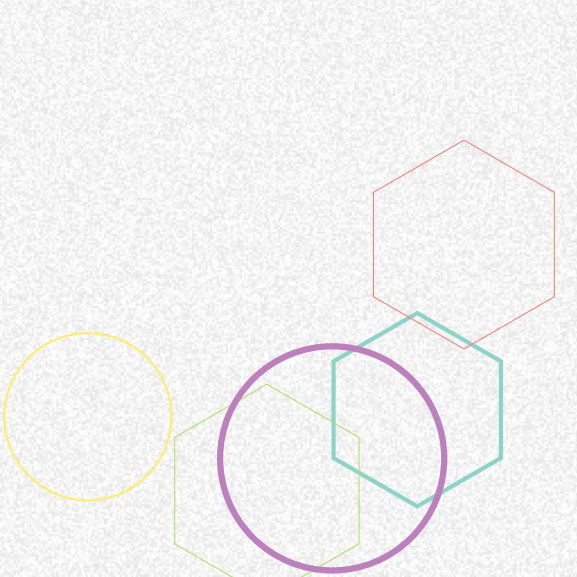[{"shape": "hexagon", "thickness": 2, "radius": 0.84, "center": [0.723, 0.29]}, {"shape": "hexagon", "thickness": 0.5, "radius": 0.9, "center": [0.803, 0.576]}, {"shape": "hexagon", "thickness": 0.5, "radius": 0.92, "center": [0.462, 0.15]}, {"shape": "circle", "thickness": 3, "radius": 0.97, "center": [0.575, 0.205]}, {"shape": "circle", "thickness": 1, "radius": 0.72, "center": [0.152, 0.278]}]